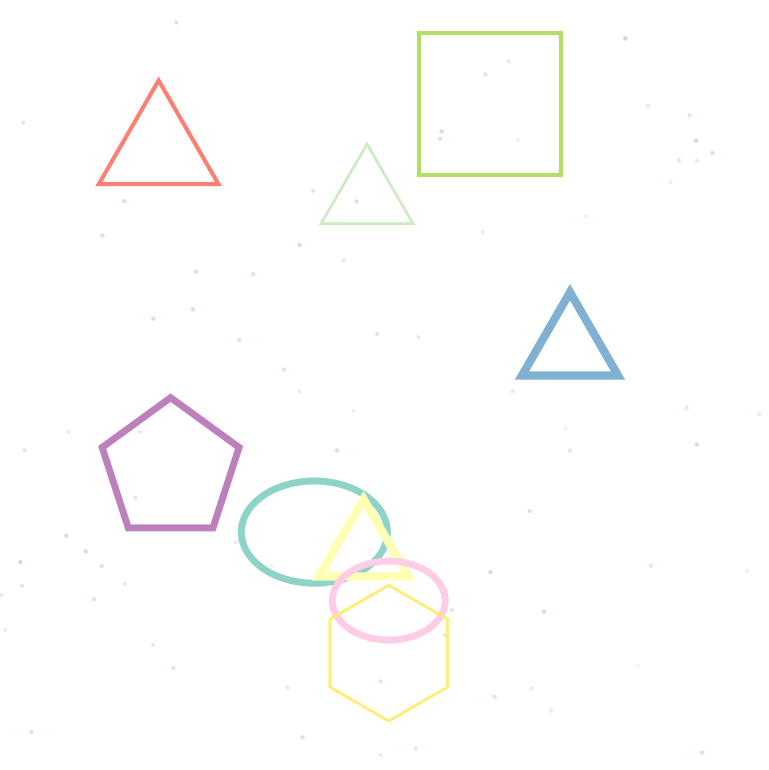[{"shape": "oval", "thickness": 2.5, "radius": 0.47, "center": [0.408, 0.309]}, {"shape": "triangle", "thickness": 3, "radius": 0.33, "center": [0.472, 0.285]}, {"shape": "triangle", "thickness": 1.5, "radius": 0.45, "center": [0.206, 0.806]}, {"shape": "triangle", "thickness": 3, "radius": 0.36, "center": [0.74, 0.548]}, {"shape": "square", "thickness": 1.5, "radius": 0.46, "center": [0.637, 0.865]}, {"shape": "oval", "thickness": 2.5, "radius": 0.37, "center": [0.505, 0.22]}, {"shape": "pentagon", "thickness": 2.5, "radius": 0.47, "center": [0.222, 0.39]}, {"shape": "triangle", "thickness": 1, "radius": 0.34, "center": [0.477, 0.744]}, {"shape": "hexagon", "thickness": 1, "radius": 0.44, "center": [0.505, 0.152]}]